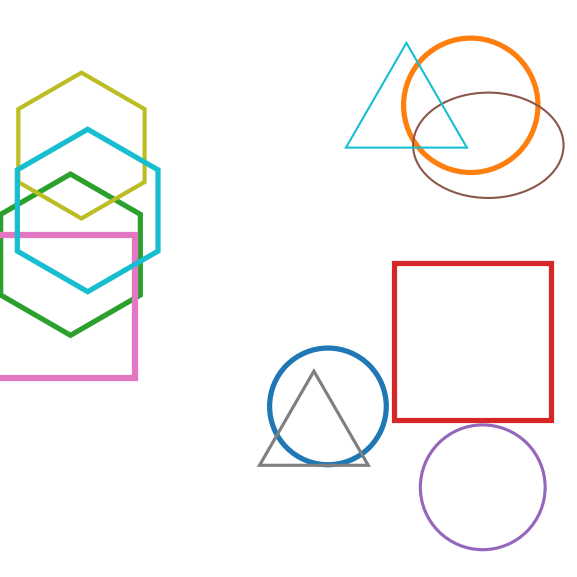[{"shape": "circle", "thickness": 2.5, "radius": 0.51, "center": [0.568, 0.295]}, {"shape": "circle", "thickness": 2.5, "radius": 0.58, "center": [0.815, 0.817]}, {"shape": "hexagon", "thickness": 2.5, "radius": 0.7, "center": [0.122, 0.558]}, {"shape": "square", "thickness": 2.5, "radius": 0.68, "center": [0.818, 0.408]}, {"shape": "circle", "thickness": 1.5, "radius": 0.54, "center": [0.836, 0.155]}, {"shape": "oval", "thickness": 1, "radius": 0.65, "center": [0.846, 0.748]}, {"shape": "square", "thickness": 3, "radius": 0.62, "center": [0.11, 0.468]}, {"shape": "triangle", "thickness": 1.5, "radius": 0.54, "center": [0.544, 0.248]}, {"shape": "hexagon", "thickness": 2, "radius": 0.63, "center": [0.141, 0.747]}, {"shape": "hexagon", "thickness": 2.5, "radius": 0.7, "center": [0.152, 0.635]}, {"shape": "triangle", "thickness": 1, "radius": 0.6, "center": [0.704, 0.804]}]